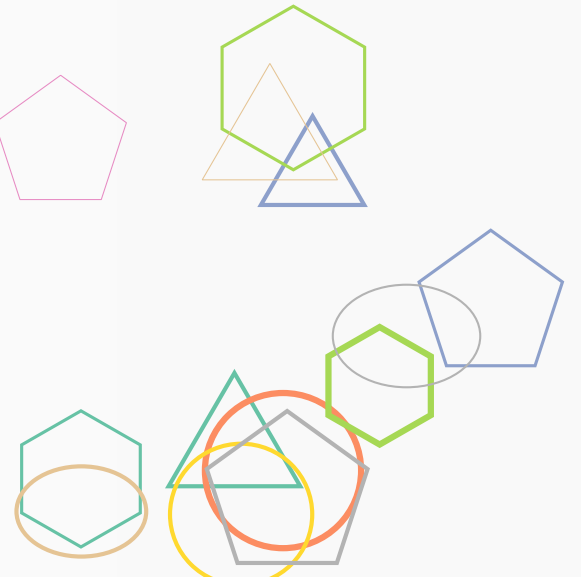[{"shape": "triangle", "thickness": 2, "radius": 0.65, "center": [0.403, 0.222]}, {"shape": "hexagon", "thickness": 1.5, "radius": 0.59, "center": [0.139, 0.17]}, {"shape": "circle", "thickness": 3, "radius": 0.67, "center": [0.487, 0.184]}, {"shape": "pentagon", "thickness": 1.5, "radius": 0.65, "center": [0.844, 0.471]}, {"shape": "triangle", "thickness": 2, "radius": 0.51, "center": [0.538, 0.696]}, {"shape": "pentagon", "thickness": 0.5, "radius": 0.59, "center": [0.104, 0.75]}, {"shape": "hexagon", "thickness": 3, "radius": 0.51, "center": [0.653, 0.331]}, {"shape": "hexagon", "thickness": 1.5, "radius": 0.71, "center": [0.505, 0.847]}, {"shape": "circle", "thickness": 2, "radius": 0.61, "center": [0.415, 0.108]}, {"shape": "oval", "thickness": 2, "radius": 0.56, "center": [0.14, 0.113]}, {"shape": "triangle", "thickness": 0.5, "radius": 0.67, "center": [0.464, 0.755]}, {"shape": "pentagon", "thickness": 2, "radius": 0.73, "center": [0.494, 0.142]}, {"shape": "oval", "thickness": 1, "radius": 0.63, "center": [0.699, 0.417]}]